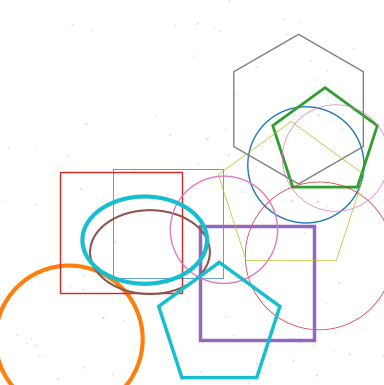[{"shape": "circle", "thickness": 1, "radius": 0.75, "center": [0.794, 0.572]}, {"shape": "square", "thickness": 0.5, "radius": 0.71, "center": [0.436, 0.419]}, {"shape": "circle", "thickness": 3, "radius": 0.96, "center": [0.179, 0.119]}, {"shape": "pentagon", "thickness": 2, "radius": 0.71, "center": [0.844, 0.63]}, {"shape": "circle", "thickness": 0.5, "radius": 0.96, "center": [0.829, 0.335]}, {"shape": "square", "thickness": 1, "radius": 0.79, "center": [0.314, 0.396]}, {"shape": "square", "thickness": 2.5, "radius": 0.74, "center": [0.668, 0.264]}, {"shape": "oval", "thickness": 1.5, "radius": 0.78, "center": [0.39, 0.345]}, {"shape": "circle", "thickness": 1, "radius": 0.7, "center": [0.582, 0.403]}, {"shape": "circle", "thickness": 0.5, "radius": 0.69, "center": [0.872, 0.589]}, {"shape": "hexagon", "thickness": 1, "radius": 0.97, "center": [0.776, 0.717]}, {"shape": "pentagon", "thickness": 0.5, "radius": 1.0, "center": [0.757, 0.485]}, {"shape": "oval", "thickness": 3, "radius": 0.81, "center": [0.376, 0.376]}, {"shape": "pentagon", "thickness": 2.5, "radius": 0.83, "center": [0.57, 0.153]}]